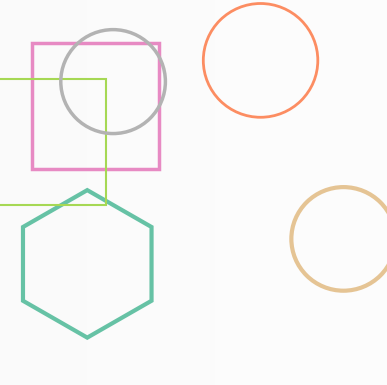[{"shape": "hexagon", "thickness": 3, "radius": 0.96, "center": [0.225, 0.315]}, {"shape": "circle", "thickness": 2, "radius": 0.74, "center": [0.672, 0.843]}, {"shape": "square", "thickness": 2.5, "radius": 0.82, "center": [0.247, 0.724]}, {"shape": "square", "thickness": 1.5, "radius": 0.82, "center": [0.11, 0.63]}, {"shape": "circle", "thickness": 3, "radius": 0.67, "center": [0.886, 0.379]}, {"shape": "circle", "thickness": 2.5, "radius": 0.67, "center": [0.292, 0.788]}]